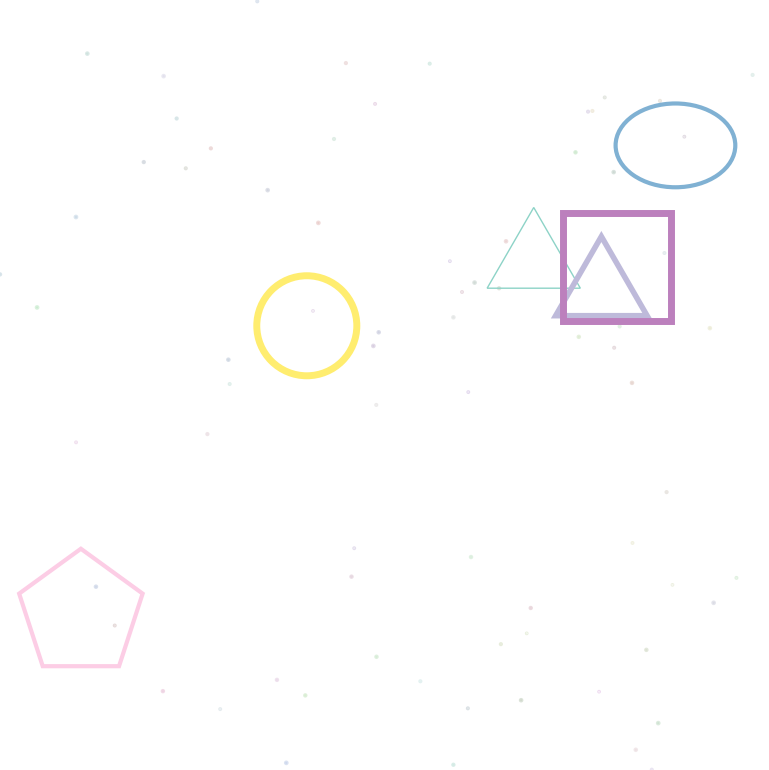[{"shape": "triangle", "thickness": 0.5, "radius": 0.35, "center": [0.693, 0.661]}, {"shape": "triangle", "thickness": 2, "radius": 0.34, "center": [0.781, 0.624]}, {"shape": "oval", "thickness": 1.5, "radius": 0.39, "center": [0.877, 0.811]}, {"shape": "pentagon", "thickness": 1.5, "radius": 0.42, "center": [0.105, 0.203]}, {"shape": "square", "thickness": 2.5, "radius": 0.35, "center": [0.801, 0.654]}, {"shape": "circle", "thickness": 2.5, "radius": 0.32, "center": [0.398, 0.577]}]